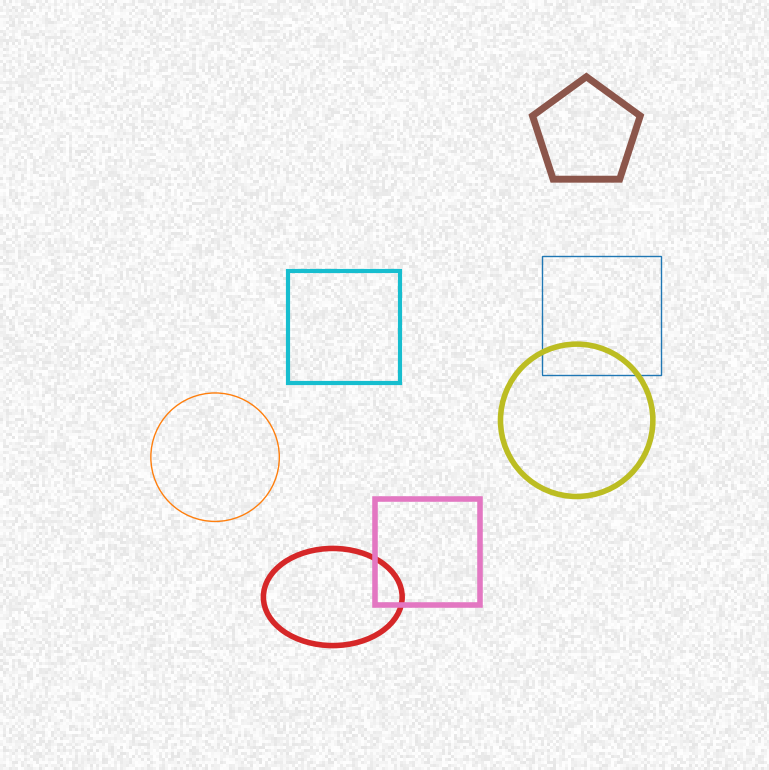[{"shape": "square", "thickness": 0.5, "radius": 0.39, "center": [0.781, 0.591]}, {"shape": "circle", "thickness": 0.5, "radius": 0.42, "center": [0.279, 0.406]}, {"shape": "oval", "thickness": 2, "radius": 0.45, "center": [0.432, 0.225]}, {"shape": "pentagon", "thickness": 2.5, "radius": 0.37, "center": [0.762, 0.827]}, {"shape": "square", "thickness": 2, "radius": 0.34, "center": [0.555, 0.283]}, {"shape": "circle", "thickness": 2, "radius": 0.49, "center": [0.749, 0.454]}, {"shape": "square", "thickness": 1.5, "radius": 0.36, "center": [0.446, 0.575]}]